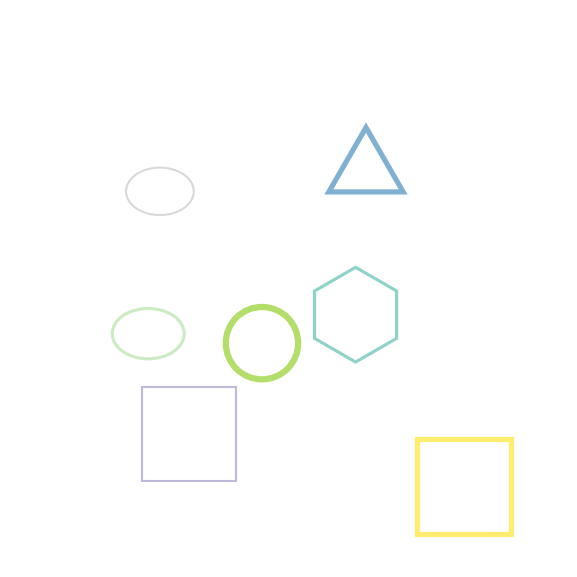[{"shape": "hexagon", "thickness": 1.5, "radius": 0.41, "center": [0.616, 0.454]}, {"shape": "square", "thickness": 1, "radius": 0.41, "center": [0.327, 0.248]}, {"shape": "triangle", "thickness": 2.5, "radius": 0.37, "center": [0.634, 0.704]}, {"shape": "circle", "thickness": 3, "radius": 0.31, "center": [0.454, 0.405]}, {"shape": "oval", "thickness": 1, "radius": 0.29, "center": [0.277, 0.668]}, {"shape": "oval", "thickness": 1.5, "radius": 0.31, "center": [0.257, 0.421]}, {"shape": "square", "thickness": 2.5, "radius": 0.41, "center": [0.804, 0.156]}]